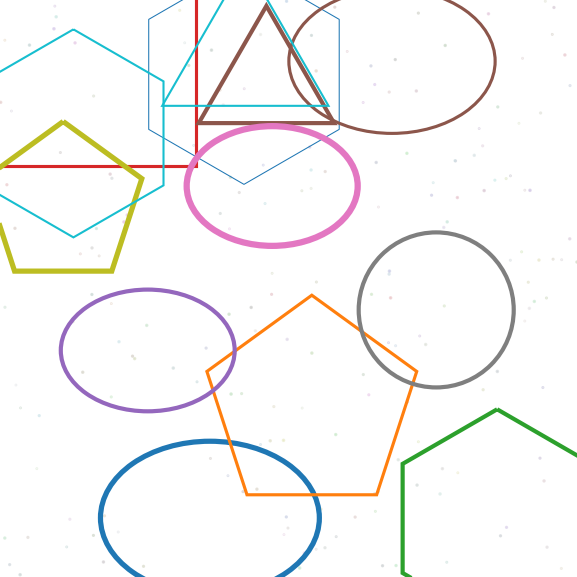[{"shape": "oval", "thickness": 2.5, "radius": 0.95, "center": [0.363, 0.102]}, {"shape": "hexagon", "thickness": 0.5, "radius": 0.95, "center": [0.422, 0.87]}, {"shape": "pentagon", "thickness": 1.5, "radius": 0.96, "center": [0.54, 0.297]}, {"shape": "hexagon", "thickness": 2, "radius": 0.94, "center": [0.861, 0.101]}, {"shape": "square", "thickness": 1.5, "radius": 0.9, "center": [0.159, 0.891]}, {"shape": "oval", "thickness": 2, "radius": 0.75, "center": [0.256, 0.392]}, {"shape": "triangle", "thickness": 2, "radius": 0.68, "center": [0.461, 0.854]}, {"shape": "oval", "thickness": 1.5, "radius": 0.89, "center": [0.679, 0.893]}, {"shape": "oval", "thickness": 3, "radius": 0.74, "center": [0.471, 0.677]}, {"shape": "circle", "thickness": 2, "radius": 0.67, "center": [0.755, 0.462]}, {"shape": "pentagon", "thickness": 2.5, "radius": 0.72, "center": [0.109, 0.646]}, {"shape": "triangle", "thickness": 1, "radius": 0.83, "center": [0.425, 0.899]}, {"shape": "hexagon", "thickness": 1, "radius": 0.9, "center": [0.127, 0.768]}]